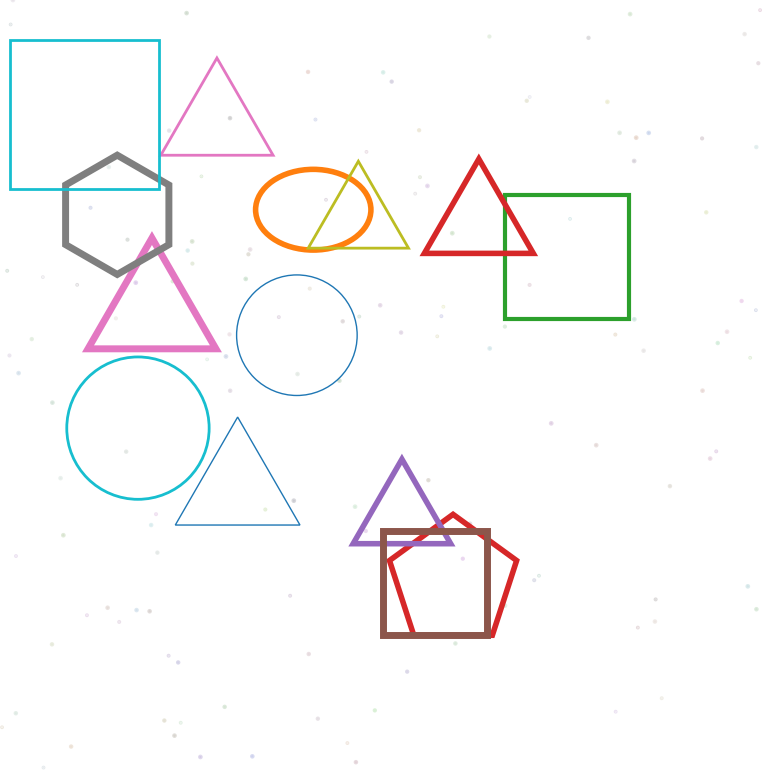[{"shape": "circle", "thickness": 0.5, "radius": 0.39, "center": [0.386, 0.565]}, {"shape": "triangle", "thickness": 0.5, "radius": 0.47, "center": [0.309, 0.365]}, {"shape": "oval", "thickness": 2, "radius": 0.37, "center": [0.407, 0.728]}, {"shape": "square", "thickness": 1.5, "radius": 0.4, "center": [0.736, 0.666]}, {"shape": "triangle", "thickness": 2, "radius": 0.41, "center": [0.622, 0.712]}, {"shape": "pentagon", "thickness": 2, "radius": 0.43, "center": [0.588, 0.245]}, {"shape": "triangle", "thickness": 2, "radius": 0.37, "center": [0.522, 0.33]}, {"shape": "square", "thickness": 2.5, "radius": 0.34, "center": [0.565, 0.243]}, {"shape": "triangle", "thickness": 2.5, "radius": 0.48, "center": [0.197, 0.595]}, {"shape": "triangle", "thickness": 1, "radius": 0.42, "center": [0.282, 0.84]}, {"shape": "hexagon", "thickness": 2.5, "radius": 0.39, "center": [0.152, 0.721]}, {"shape": "triangle", "thickness": 1, "radius": 0.38, "center": [0.465, 0.715]}, {"shape": "square", "thickness": 1, "radius": 0.49, "center": [0.11, 0.851]}, {"shape": "circle", "thickness": 1, "radius": 0.46, "center": [0.179, 0.444]}]